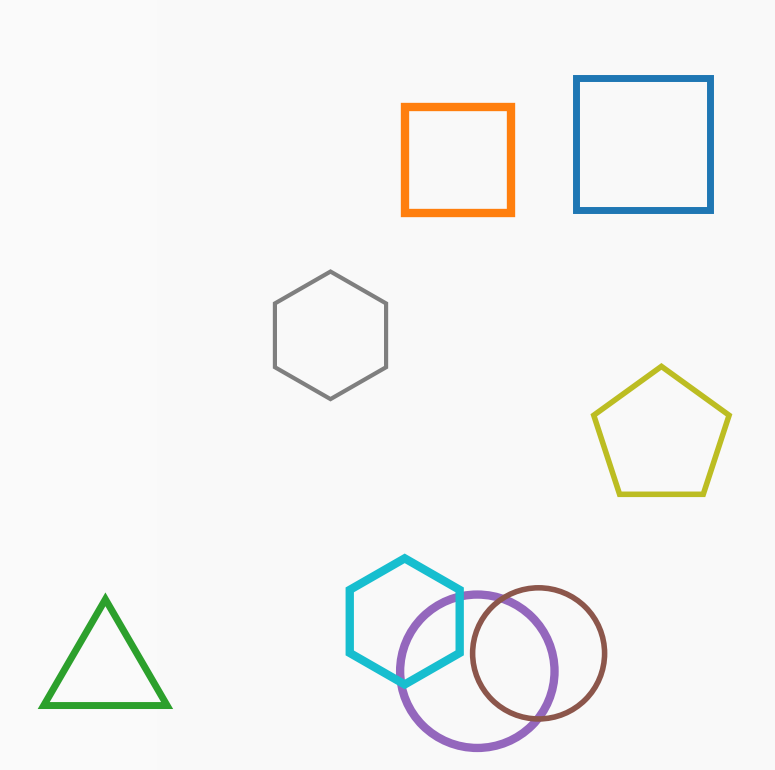[{"shape": "square", "thickness": 2.5, "radius": 0.43, "center": [0.83, 0.813]}, {"shape": "square", "thickness": 3, "radius": 0.34, "center": [0.591, 0.792]}, {"shape": "triangle", "thickness": 2.5, "radius": 0.46, "center": [0.136, 0.13]}, {"shape": "circle", "thickness": 3, "radius": 0.5, "center": [0.616, 0.128]}, {"shape": "circle", "thickness": 2, "radius": 0.43, "center": [0.695, 0.151]}, {"shape": "hexagon", "thickness": 1.5, "radius": 0.41, "center": [0.426, 0.565]}, {"shape": "pentagon", "thickness": 2, "radius": 0.46, "center": [0.853, 0.432]}, {"shape": "hexagon", "thickness": 3, "radius": 0.41, "center": [0.522, 0.193]}]